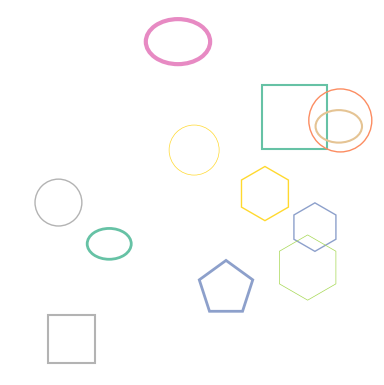[{"shape": "square", "thickness": 1.5, "radius": 0.42, "center": [0.764, 0.696]}, {"shape": "oval", "thickness": 2, "radius": 0.29, "center": [0.284, 0.367]}, {"shape": "circle", "thickness": 1, "radius": 0.41, "center": [0.884, 0.687]}, {"shape": "hexagon", "thickness": 1, "radius": 0.31, "center": [0.818, 0.41]}, {"shape": "pentagon", "thickness": 2, "radius": 0.37, "center": [0.587, 0.251]}, {"shape": "oval", "thickness": 3, "radius": 0.42, "center": [0.462, 0.892]}, {"shape": "hexagon", "thickness": 0.5, "radius": 0.42, "center": [0.799, 0.305]}, {"shape": "hexagon", "thickness": 1, "radius": 0.35, "center": [0.688, 0.497]}, {"shape": "circle", "thickness": 0.5, "radius": 0.32, "center": [0.504, 0.61]}, {"shape": "oval", "thickness": 1.5, "radius": 0.3, "center": [0.88, 0.672]}, {"shape": "circle", "thickness": 1, "radius": 0.3, "center": [0.152, 0.474]}, {"shape": "square", "thickness": 1.5, "radius": 0.31, "center": [0.186, 0.12]}]